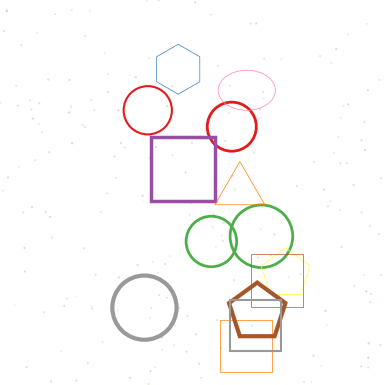[{"shape": "circle", "thickness": 2, "radius": 0.32, "center": [0.602, 0.671]}, {"shape": "circle", "thickness": 1.5, "radius": 0.31, "center": [0.384, 0.714]}, {"shape": "hexagon", "thickness": 0.5, "radius": 0.32, "center": [0.463, 0.82]}, {"shape": "circle", "thickness": 2, "radius": 0.33, "center": [0.549, 0.373]}, {"shape": "circle", "thickness": 2, "radius": 0.41, "center": [0.679, 0.386]}, {"shape": "square", "thickness": 2.5, "radius": 0.42, "center": [0.475, 0.56]}, {"shape": "square", "thickness": 0.5, "radius": 0.34, "center": [0.639, 0.101]}, {"shape": "triangle", "thickness": 0.5, "radius": 0.37, "center": [0.623, 0.506]}, {"shape": "pentagon", "thickness": 0.5, "radius": 0.33, "center": [0.742, 0.289]}, {"shape": "square", "thickness": 0.5, "radius": 0.34, "center": [0.719, 0.272]}, {"shape": "pentagon", "thickness": 3, "radius": 0.38, "center": [0.668, 0.189]}, {"shape": "oval", "thickness": 0.5, "radius": 0.37, "center": [0.641, 0.766]}, {"shape": "square", "thickness": 1.5, "radius": 0.33, "center": [0.664, 0.154]}, {"shape": "circle", "thickness": 3, "radius": 0.42, "center": [0.375, 0.201]}]